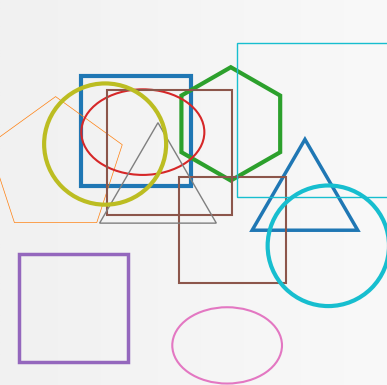[{"shape": "square", "thickness": 3, "radius": 0.71, "center": [0.351, 0.66]}, {"shape": "triangle", "thickness": 2.5, "radius": 0.79, "center": [0.787, 0.481]}, {"shape": "pentagon", "thickness": 0.5, "radius": 0.9, "center": [0.143, 0.568]}, {"shape": "hexagon", "thickness": 3, "radius": 0.74, "center": [0.596, 0.678]}, {"shape": "oval", "thickness": 1.5, "radius": 0.79, "center": [0.369, 0.657]}, {"shape": "square", "thickness": 2.5, "radius": 0.7, "center": [0.19, 0.2]}, {"shape": "square", "thickness": 1.5, "radius": 0.69, "center": [0.6, 0.403]}, {"shape": "square", "thickness": 1.5, "radius": 0.81, "center": [0.437, 0.604]}, {"shape": "oval", "thickness": 1.5, "radius": 0.71, "center": [0.586, 0.103]}, {"shape": "triangle", "thickness": 1, "radius": 0.87, "center": [0.408, 0.507]}, {"shape": "circle", "thickness": 3, "radius": 0.79, "center": [0.271, 0.626]}, {"shape": "square", "thickness": 1, "radius": 1.0, "center": [0.811, 0.688]}, {"shape": "circle", "thickness": 3, "radius": 0.78, "center": [0.847, 0.362]}]